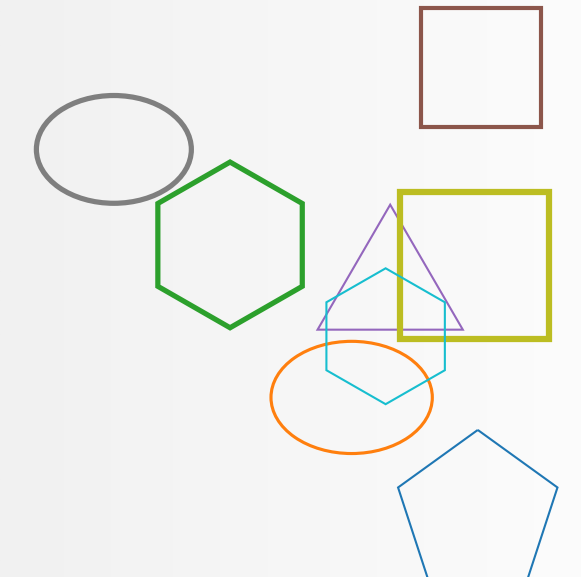[{"shape": "pentagon", "thickness": 1, "radius": 0.72, "center": [0.822, 0.11]}, {"shape": "oval", "thickness": 1.5, "radius": 0.69, "center": [0.605, 0.311]}, {"shape": "hexagon", "thickness": 2.5, "radius": 0.72, "center": [0.396, 0.575]}, {"shape": "triangle", "thickness": 1, "radius": 0.72, "center": [0.671, 0.5]}, {"shape": "square", "thickness": 2, "radius": 0.52, "center": [0.827, 0.882]}, {"shape": "oval", "thickness": 2.5, "radius": 0.67, "center": [0.196, 0.74]}, {"shape": "square", "thickness": 3, "radius": 0.64, "center": [0.817, 0.539]}, {"shape": "hexagon", "thickness": 1, "radius": 0.59, "center": [0.663, 0.417]}]